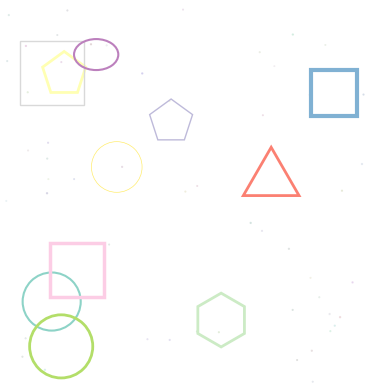[{"shape": "circle", "thickness": 1.5, "radius": 0.38, "center": [0.134, 0.217]}, {"shape": "pentagon", "thickness": 2, "radius": 0.29, "center": [0.167, 0.807]}, {"shape": "pentagon", "thickness": 1, "radius": 0.29, "center": [0.444, 0.684]}, {"shape": "triangle", "thickness": 2, "radius": 0.42, "center": [0.704, 0.534]}, {"shape": "square", "thickness": 3, "radius": 0.3, "center": [0.868, 0.757]}, {"shape": "circle", "thickness": 2, "radius": 0.41, "center": [0.159, 0.1]}, {"shape": "square", "thickness": 2.5, "radius": 0.35, "center": [0.2, 0.299]}, {"shape": "square", "thickness": 1, "radius": 0.42, "center": [0.135, 0.81]}, {"shape": "oval", "thickness": 1.5, "radius": 0.29, "center": [0.25, 0.858]}, {"shape": "hexagon", "thickness": 2, "radius": 0.35, "center": [0.574, 0.169]}, {"shape": "circle", "thickness": 0.5, "radius": 0.33, "center": [0.303, 0.566]}]